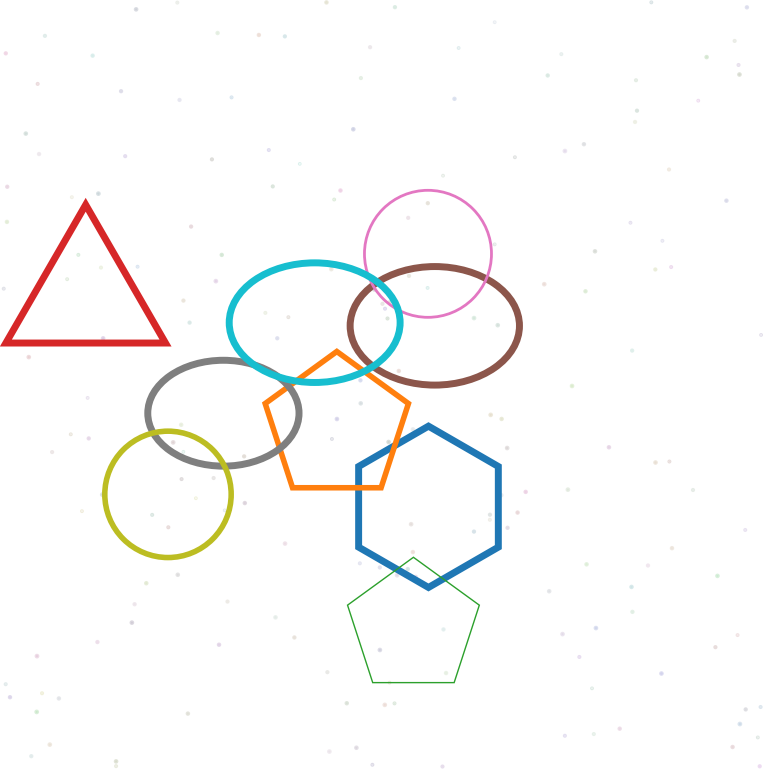[{"shape": "hexagon", "thickness": 2.5, "radius": 0.52, "center": [0.556, 0.342]}, {"shape": "pentagon", "thickness": 2, "radius": 0.49, "center": [0.437, 0.446]}, {"shape": "pentagon", "thickness": 0.5, "radius": 0.45, "center": [0.537, 0.186]}, {"shape": "triangle", "thickness": 2.5, "radius": 0.6, "center": [0.111, 0.614]}, {"shape": "oval", "thickness": 2.5, "radius": 0.55, "center": [0.565, 0.577]}, {"shape": "circle", "thickness": 1, "radius": 0.41, "center": [0.556, 0.67]}, {"shape": "oval", "thickness": 2.5, "radius": 0.49, "center": [0.29, 0.463]}, {"shape": "circle", "thickness": 2, "radius": 0.41, "center": [0.218, 0.358]}, {"shape": "oval", "thickness": 2.5, "radius": 0.55, "center": [0.409, 0.581]}]